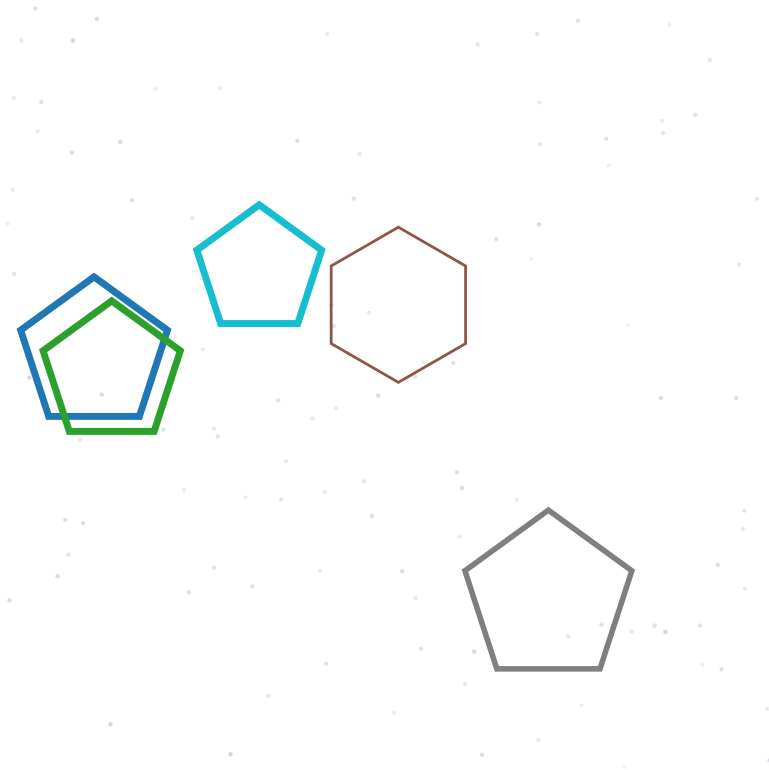[{"shape": "pentagon", "thickness": 2.5, "radius": 0.5, "center": [0.122, 0.54]}, {"shape": "pentagon", "thickness": 2.5, "radius": 0.47, "center": [0.145, 0.516]}, {"shape": "hexagon", "thickness": 1, "radius": 0.5, "center": [0.517, 0.604]}, {"shape": "pentagon", "thickness": 2, "radius": 0.57, "center": [0.712, 0.224]}, {"shape": "pentagon", "thickness": 2.5, "radius": 0.43, "center": [0.337, 0.649]}]